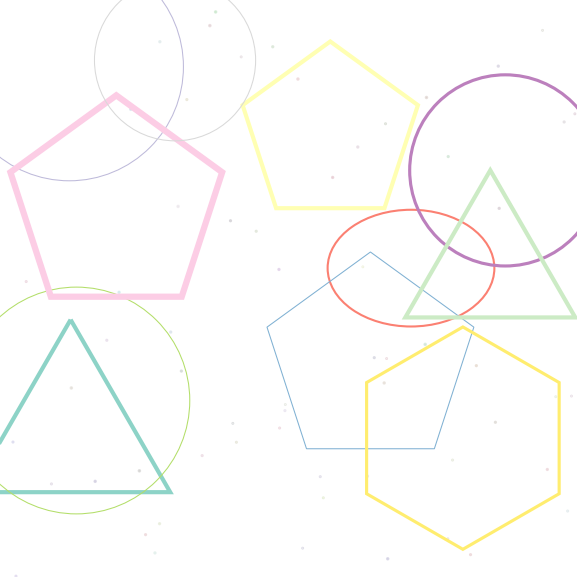[{"shape": "triangle", "thickness": 2, "radius": 1.0, "center": [0.122, 0.246]}, {"shape": "pentagon", "thickness": 2, "radius": 0.8, "center": [0.572, 0.768]}, {"shape": "circle", "thickness": 0.5, "radius": 0.99, "center": [0.12, 0.884]}, {"shape": "oval", "thickness": 1, "radius": 0.72, "center": [0.712, 0.535]}, {"shape": "pentagon", "thickness": 0.5, "radius": 0.94, "center": [0.641, 0.374]}, {"shape": "circle", "thickness": 0.5, "radius": 0.98, "center": [0.132, 0.306]}, {"shape": "pentagon", "thickness": 3, "radius": 0.96, "center": [0.201, 0.641]}, {"shape": "circle", "thickness": 0.5, "radius": 0.7, "center": [0.303, 0.895]}, {"shape": "circle", "thickness": 1.5, "radius": 0.83, "center": [0.875, 0.704]}, {"shape": "triangle", "thickness": 2, "radius": 0.85, "center": [0.849, 0.534]}, {"shape": "hexagon", "thickness": 1.5, "radius": 0.96, "center": [0.802, 0.24]}]